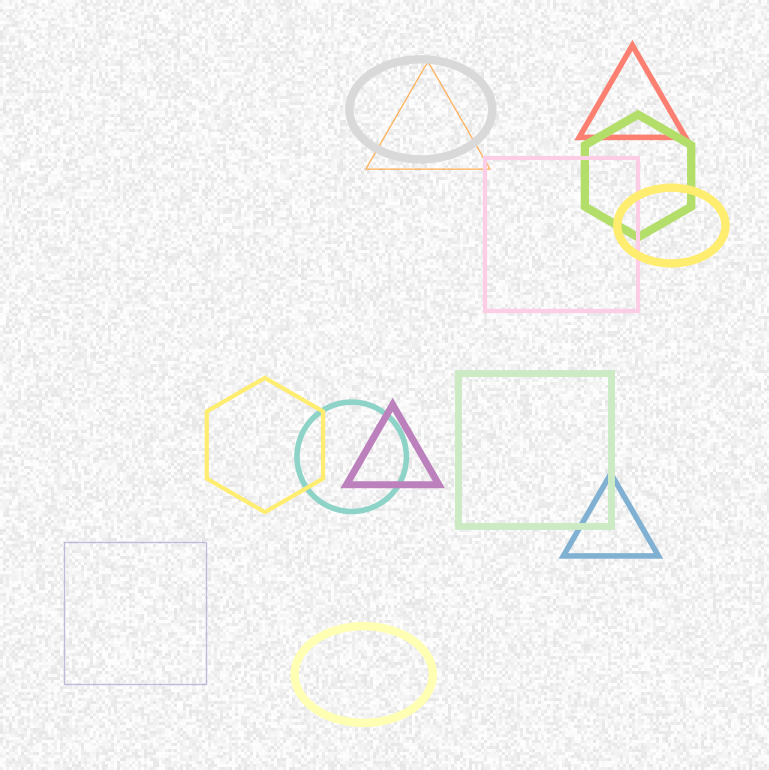[{"shape": "circle", "thickness": 2, "radius": 0.36, "center": [0.457, 0.407]}, {"shape": "oval", "thickness": 3, "radius": 0.45, "center": [0.472, 0.124]}, {"shape": "square", "thickness": 0.5, "radius": 0.46, "center": [0.176, 0.204]}, {"shape": "triangle", "thickness": 2, "radius": 0.4, "center": [0.821, 0.861]}, {"shape": "triangle", "thickness": 2, "radius": 0.36, "center": [0.793, 0.314]}, {"shape": "triangle", "thickness": 0.5, "radius": 0.47, "center": [0.556, 0.827]}, {"shape": "hexagon", "thickness": 3, "radius": 0.4, "center": [0.829, 0.772]}, {"shape": "square", "thickness": 1.5, "radius": 0.5, "center": [0.729, 0.696]}, {"shape": "oval", "thickness": 3, "radius": 0.46, "center": [0.547, 0.858]}, {"shape": "triangle", "thickness": 2.5, "radius": 0.35, "center": [0.51, 0.405]}, {"shape": "square", "thickness": 2.5, "radius": 0.49, "center": [0.694, 0.416]}, {"shape": "oval", "thickness": 3, "radius": 0.35, "center": [0.872, 0.707]}, {"shape": "hexagon", "thickness": 1.5, "radius": 0.44, "center": [0.344, 0.422]}]